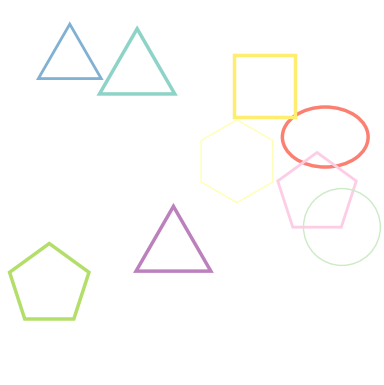[{"shape": "triangle", "thickness": 2.5, "radius": 0.56, "center": [0.356, 0.812]}, {"shape": "hexagon", "thickness": 1, "radius": 0.54, "center": [0.615, 0.581]}, {"shape": "oval", "thickness": 2.5, "radius": 0.56, "center": [0.845, 0.644]}, {"shape": "triangle", "thickness": 2, "radius": 0.47, "center": [0.181, 0.843]}, {"shape": "pentagon", "thickness": 2.5, "radius": 0.54, "center": [0.128, 0.259]}, {"shape": "pentagon", "thickness": 2, "radius": 0.54, "center": [0.823, 0.497]}, {"shape": "triangle", "thickness": 2.5, "radius": 0.56, "center": [0.45, 0.352]}, {"shape": "circle", "thickness": 1, "radius": 0.5, "center": [0.888, 0.41]}, {"shape": "square", "thickness": 2.5, "radius": 0.4, "center": [0.687, 0.777]}]